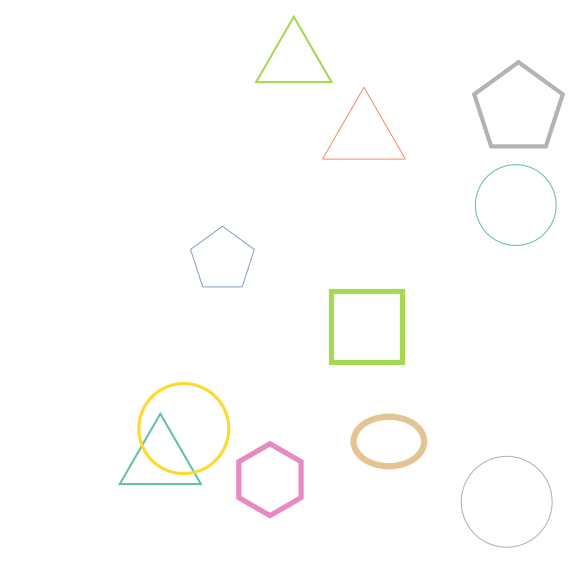[{"shape": "triangle", "thickness": 1, "radius": 0.41, "center": [0.278, 0.201]}, {"shape": "circle", "thickness": 0.5, "radius": 0.35, "center": [0.893, 0.644]}, {"shape": "triangle", "thickness": 0.5, "radius": 0.41, "center": [0.63, 0.765]}, {"shape": "pentagon", "thickness": 0.5, "radius": 0.29, "center": [0.385, 0.549]}, {"shape": "hexagon", "thickness": 2.5, "radius": 0.31, "center": [0.467, 0.169]}, {"shape": "triangle", "thickness": 1, "radius": 0.38, "center": [0.509, 0.895]}, {"shape": "square", "thickness": 2.5, "radius": 0.31, "center": [0.635, 0.434]}, {"shape": "circle", "thickness": 1.5, "radius": 0.39, "center": [0.318, 0.257]}, {"shape": "oval", "thickness": 3, "radius": 0.31, "center": [0.673, 0.235]}, {"shape": "circle", "thickness": 0.5, "radius": 0.39, "center": [0.877, 0.13]}, {"shape": "pentagon", "thickness": 2, "radius": 0.4, "center": [0.898, 0.811]}]